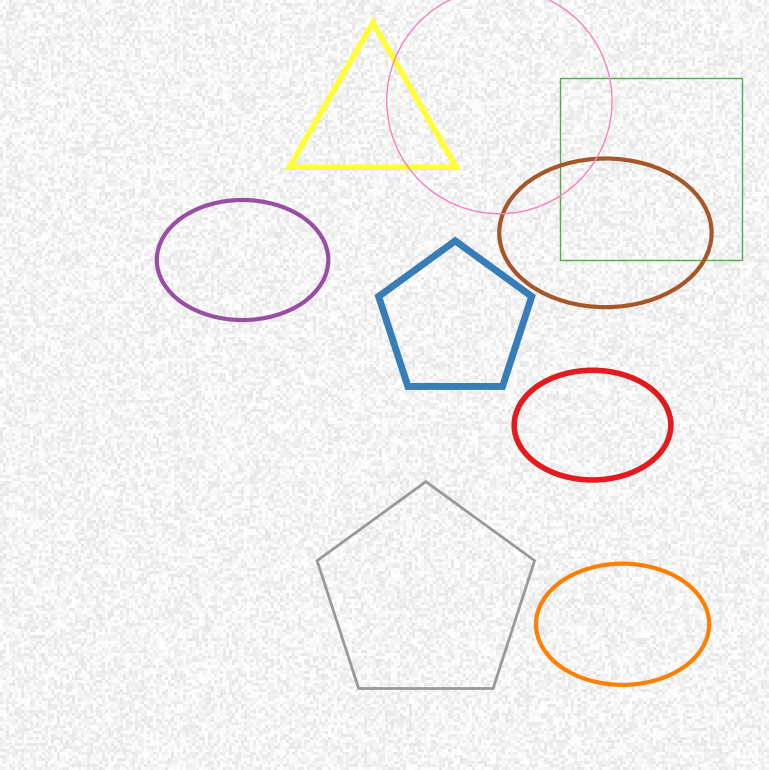[{"shape": "oval", "thickness": 2, "radius": 0.51, "center": [0.77, 0.448]}, {"shape": "pentagon", "thickness": 2.5, "radius": 0.52, "center": [0.591, 0.583]}, {"shape": "square", "thickness": 0.5, "radius": 0.59, "center": [0.845, 0.78]}, {"shape": "oval", "thickness": 1.5, "radius": 0.56, "center": [0.315, 0.662]}, {"shape": "oval", "thickness": 1.5, "radius": 0.56, "center": [0.809, 0.189]}, {"shape": "triangle", "thickness": 2, "radius": 0.63, "center": [0.484, 0.845]}, {"shape": "oval", "thickness": 1.5, "radius": 0.69, "center": [0.786, 0.698]}, {"shape": "circle", "thickness": 0.5, "radius": 0.73, "center": [0.649, 0.869]}, {"shape": "pentagon", "thickness": 1, "radius": 0.74, "center": [0.553, 0.226]}]